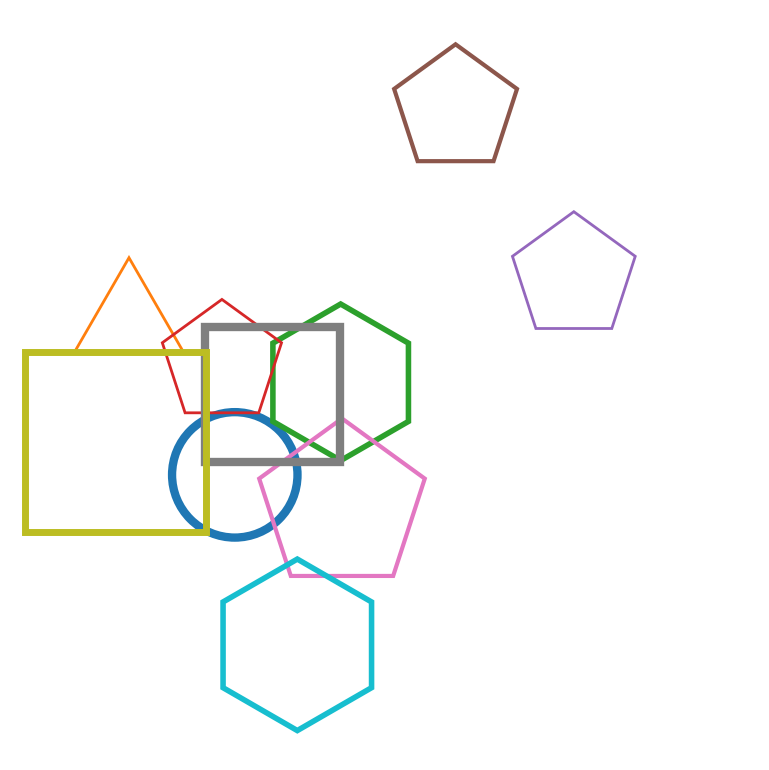[{"shape": "circle", "thickness": 3, "radius": 0.41, "center": [0.305, 0.383]}, {"shape": "triangle", "thickness": 1, "radius": 0.41, "center": [0.168, 0.584]}, {"shape": "hexagon", "thickness": 2, "radius": 0.51, "center": [0.442, 0.504]}, {"shape": "pentagon", "thickness": 1, "radius": 0.41, "center": [0.288, 0.53]}, {"shape": "pentagon", "thickness": 1, "radius": 0.42, "center": [0.745, 0.641]}, {"shape": "pentagon", "thickness": 1.5, "radius": 0.42, "center": [0.592, 0.859]}, {"shape": "pentagon", "thickness": 1.5, "radius": 0.57, "center": [0.444, 0.343]}, {"shape": "square", "thickness": 3, "radius": 0.44, "center": [0.355, 0.487]}, {"shape": "square", "thickness": 2.5, "radius": 0.58, "center": [0.15, 0.426]}, {"shape": "hexagon", "thickness": 2, "radius": 0.56, "center": [0.386, 0.163]}]